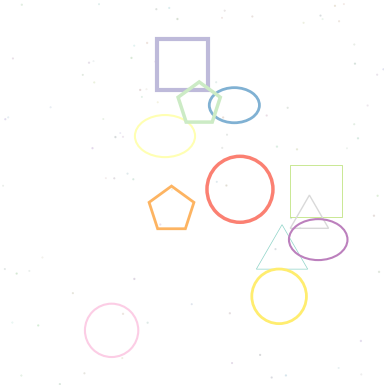[{"shape": "triangle", "thickness": 0.5, "radius": 0.39, "center": [0.733, 0.339]}, {"shape": "oval", "thickness": 1.5, "radius": 0.39, "center": [0.429, 0.647]}, {"shape": "square", "thickness": 3, "radius": 0.33, "center": [0.475, 0.832]}, {"shape": "circle", "thickness": 2.5, "radius": 0.43, "center": [0.623, 0.508]}, {"shape": "oval", "thickness": 2, "radius": 0.33, "center": [0.609, 0.727]}, {"shape": "pentagon", "thickness": 2, "radius": 0.31, "center": [0.445, 0.455]}, {"shape": "square", "thickness": 0.5, "radius": 0.34, "center": [0.821, 0.503]}, {"shape": "circle", "thickness": 1.5, "radius": 0.35, "center": [0.29, 0.142]}, {"shape": "triangle", "thickness": 1, "radius": 0.29, "center": [0.804, 0.436]}, {"shape": "oval", "thickness": 1.5, "radius": 0.38, "center": [0.827, 0.378]}, {"shape": "pentagon", "thickness": 2.5, "radius": 0.29, "center": [0.517, 0.73]}, {"shape": "circle", "thickness": 2, "radius": 0.35, "center": [0.725, 0.23]}]